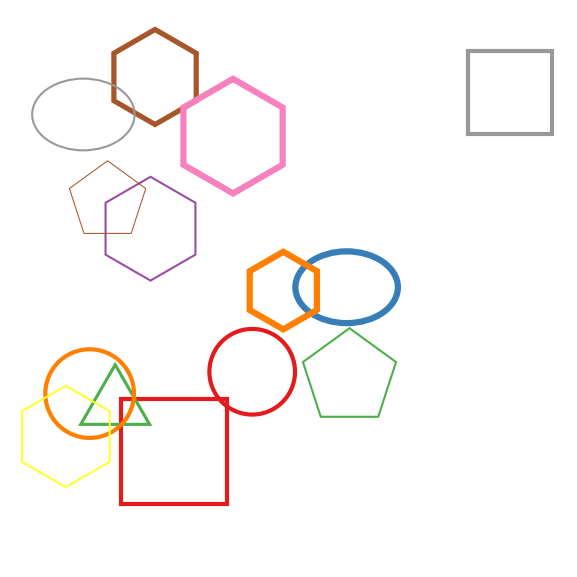[{"shape": "circle", "thickness": 2, "radius": 0.37, "center": [0.437, 0.355]}, {"shape": "square", "thickness": 2, "radius": 0.46, "center": [0.301, 0.217]}, {"shape": "oval", "thickness": 3, "radius": 0.44, "center": [0.6, 0.502]}, {"shape": "triangle", "thickness": 1.5, "radius": 0.34, "center": [0.199, 0.299]}, {"shape": "pentagon", "thickness": 1, "radius": 0.42, "center": [0.605, 0.346]}, {"shape": "hexagon", "thickness": 1, "radius": 0.45, "center": [0.261, 0.603]}, {"shape": "circle", "thickness": 2, "radius": 0.38, "center": [0.155, 0.318]}, {"shape": "hexagon", "thickness": 3, "radius": 0.34, "center": [0.491, 0.496]}, {"shape": "hexagon", "thickness": 1, "radius": 0.44, "center": [0.114, 0.243]}, {"shape": "hexagon", "thickness": 2.5, "radius": 0.41, "center": [0.268, 0.866]}, {"shape": "pentagon", "thickness": 0.5, "radius": 0.35, "center": [0.186, 0.651]}, {"shape": "hexagon", "thickness": 3, "radius": 0.5, "center": [0.404, 0.763]}, {"shape": "oval", "thickness": 1, "radius": 0.44, "center": [0.144, 0.801]}, {"shape": "square", "thickness": 2, "radius": 0.36, "center": [0.883, 0.84]}]